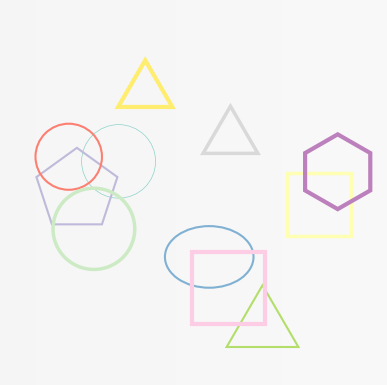[{"shape": "circle", "thickness": 0.5, "radius": 0.48, "center": [0.306, 0.581]}, {"shape": "square", "thickness": 2.5, "radius": 0.41, "center": [0.823, 0.469]}, {"shape": "pentagon", "thickness": 1.5, "radius": 0.55, "center": [0.198, 0.506]}, {"shape": "circle", "thickness": 1.5, "radius": 0.43, "center": [0.177, 0.593]}, {"shape": "oval", "thickness": 1.5, "radius": 0.57, "center": [0.54, 0.333]}, {"shape": "triangle", "thickness": 1.5, "radius": 0.53, "center": [0.677, 0.152]}, {"shape": "square", "thickness": 3, "radius": 0.47, "center": [0.589, 0.252]}, {"shape": "triangle", "thickness": 2.5, "radius": 0.41, "center": [0.595, 0.642]}, {"shape": "hexagon", "thickness": 3, "radius": 0.49, "center": [0.871, 0.554]}, {"shape": "circle", "thickness": 2.5, "radius": 0.53, "center": [0.242, 0.406]}, {"shape": "triangle", "thickness": 3, "radius": 0.4, "center": [0.375, 0.763]}]